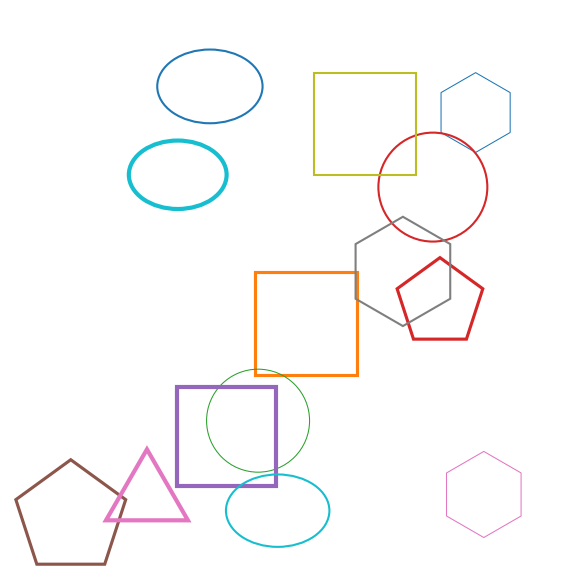[{"shape": "hexagon", "thickness": 0.5, "radius": 0.35, "center": [0.824, 0.804]}, {"shape": "oval", "thickness": 1, "radius": 0.46, "center": [0.363, 0.85]}, {"shape": "square", "thickness": 1.5, "radius": 0.44, "center": [0.53, 0.439]}, {"shape": "circle", "thickness": 0.5, "radius": 0.45, "center": [0.447, 0.271]}, {"shape": "circle", "thickness": 1, "radius": 0.47, "center": [0.75, 0.675]}, {"shape": "pentagon", "thickness": 1.5, "radius": 0.39, "center": [0.762, 0.475]}, {"shape": "square", "thickness": 2, "radius": 0.43, "center": [0.393, 0.243]}, {"shape": "pentagon", "thickness": 1.5, "radius": 0.5, "center": [0.123, 0.103]}, {"shape": "triangle", "thickness": 2, "radius": 0.41, "center": [0.254, 0.139]}, {"shape": "hexagon", "thickness": 0.5, "radius": 0.37, "center": [0.838, 0.143]}, {"shape": "hexagon", "thickness": 1, "radius": 0.47, "center": [0.698, 0.529]}, {"shape": "square", "thickness": 1, "radius": 0.44, "center": [0.632, 0.785]}, {"shape": "oval", "thickness": 1, "radius": 0.45, "center": [0.481, 0.115]}, {"shape": "oval", "thickness": 2, "radius": 0.42, "center": [0.308, 0.696]}]